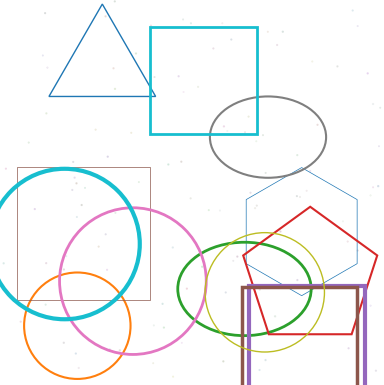[{"shape": "hexagon", "thickness": 0.5, "radius": 0.83, "center": [0.784, 0.398]}, {"shape": "triangle", "thickness": 1, "radius": 0.8, "center": [0.266, 0.829]}, {"shape": "circle", "thickness": 1.5, "radius": 0.69, "center": [0.201, 0.154]}, {"shape": "oval", "thickness": 2, "radius": 0.87, "center": [0.635, 0.249]}, {"shape": "pentagon", "thickness": 1.5, "radius": 0.92, "center": [0.806, 0.28]}, {"shape": "square", "thickness": 3, "radius": 0.75, "center": [0.797, 0.105]}, {"shape": "square", "thickness": 2.5, "radius": 0.75, "center": [0.778, 0.105]}, {"shape": "square", "thickness": 0.5, "radius": 0.87, "center": [0.217, 0.393]}, {"shape": "circle", "thickness": 2, "radius": 0.95, "center": [0.345, 0.27]}, {"shape": "oval", "thickness": 1.5, "radius": 0.75, "center": [0.696, 0.644]}, {"shape": "circle", "thickness": 1, "radius": 0.78, "center": [0.688, 0.241]}, {"shape": "circle", "thickness": 3, "radius": 0.98, "center": [0.168, 0.366]}, {"shape": "square", "thickness": 2, "radius": 0.69, "center": [0.529, 0.792]}]